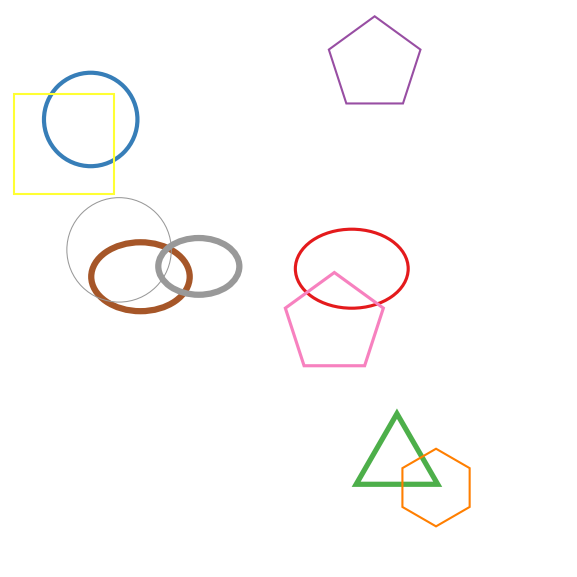[{"shape": "oval", "thickness": 1.5, "radius": 0.49, "center": [0.609, 0.534]}, {"shape": "circle", "thickness": 2, "radius": 0.4, "center": [0.157, 0.792]}, {"shape": "triangle", "thickness": 2.5, "radius": 0.41, "center": [0.687, 0.201]}, {"shape": "pentagon", "thickness": 1, "radius": 0.42, "center": [0.649, 0.887]}, {"shape": "hexagon", "thickness": 1, "radius": 0.34, "center": [0.755, 0.155]}, {"shape": "square", "thickness": 1, "radius": 0.43, "center": [0.111, 0.75]}, {"shape": "oval", "thickness": 3, "radius": 0.43, "center": [0.243, 0.52]}, {"shape": "pentagon", "thickness": 1.5, "radius": 0.45, "center": [0.579, 0.438]}, {"shape": "circle", "thickness": 0.5, "radius": 0.45, "center": [0.206, 0.566]}, {"shape": "oval", "thickness": 3, "radius": 0.35, "center": [0.344, 0.538]}]